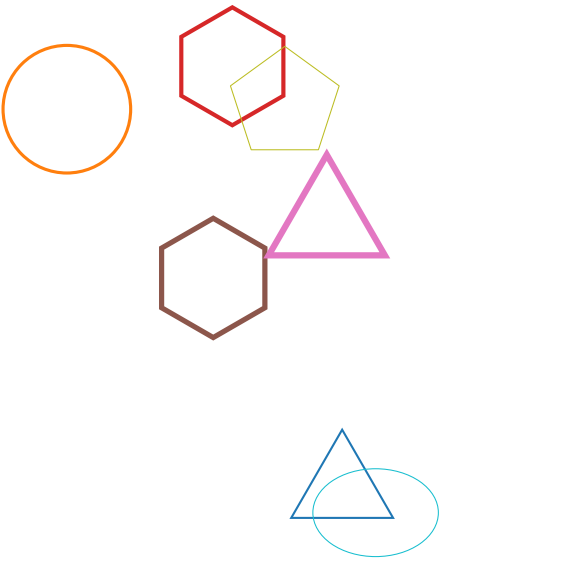[{"shape": "triangle", "thickness": 1, "radius": 0.51, "center": [0.592, 0.153]}, {"shape": "circle", "thickness": 1.5, "radius": 0.55, "center": [0.116, 0.81]}, {"shape": "hexagon", "thickness": 2, "radius": 0.51, "center": [0.402, 0.884]}, {"shape": "hexagon", "thickness": 2.5, "radius": 0.52, "center": [0.369, 0.518]}, {"shape": "triangle", "thickness": 3, "radius": 0.58, "center": [0.566, 0.615]}, {"shape": "pentagon", "thickness": 0.5, "radius": 0.49, "center": [0.493, 0.82]}, {"shape": "oval", "thickness": 0.5, "radius": 0.54, "center": [0.65, 0.111]}]